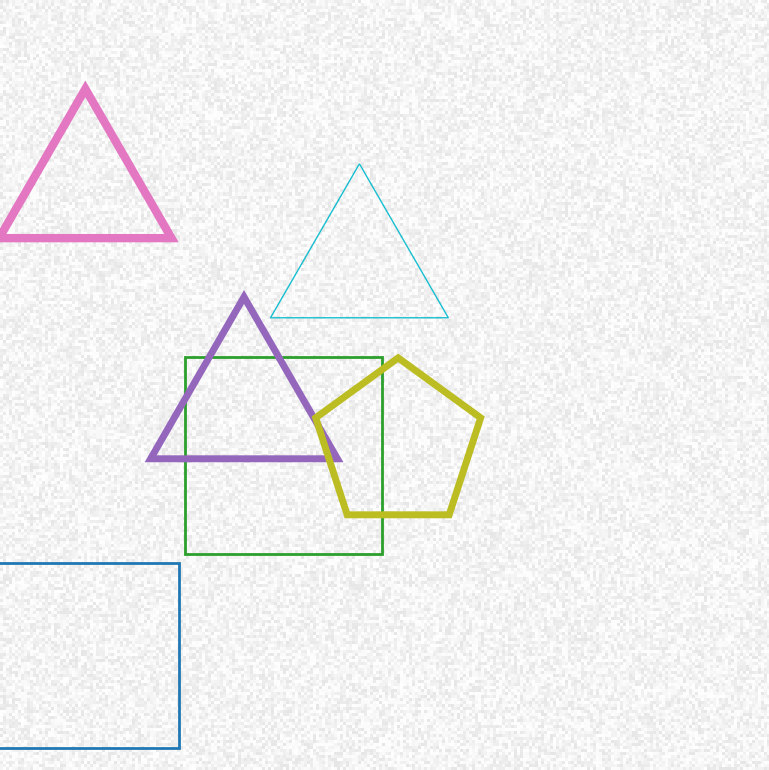[{"shape": "square", "thickness": 1, "radius": 0.6, "center": [0.112, 0.149]}, {"shape": "square", "thickness": 1, "radius": 0.64, "center": [0.368, 0.408]}, {"shape": "triangle", "thickness": 2.5, "radius": 0.7, "center": [0.317, 0.474]}, {"shape": "triangle", "thickness": 3, "radius": 0.65, "center": [0.111, 0.755]}, {"shape": "pentagon", "thickness": 2.5, "radius": 0.56, "center": [0.517, 0.423]}, {"shape": "triangle", "thickness": 0.5, "radius": 0.67, "center": [0.467, 0.654]}]